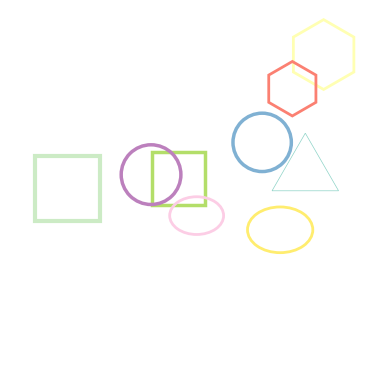[{"shape": "triangle", "thickness": 0.5, "radius": 0.5, "center": [0.793, 0.554]}, {"shape": "hexagon", "thickness": 2, "radius": 0.45, "center": [0.841, 0.858]}, {"shape": "hexagon", "thickness": 2, "radius": 0.35, "center": [0.759, 0.77]}, {"shape": "circle", "thickness": 2.5, "radius": 0.38, "center": [0.681, 0.63]}, {"shape": "square", "thickness": 2.5, "radius": 0.34, "center": [0.464, 0.536]}, {"shape": "oval", "thickness": 2, "radius": 0.35, "center": [0.511, 0.44]}, {"shape": "circle", "thickness": 2.5, "radius": 0.39, "center": [0.392, 0.546]}, {"shape": "square", "thickness": 3, "radius": 0.42, "center": [0.175, 0.511]}, {"shape": "oval", "thickness": 2, "radius": 0.42, "center": [0.728, 0.403]}]